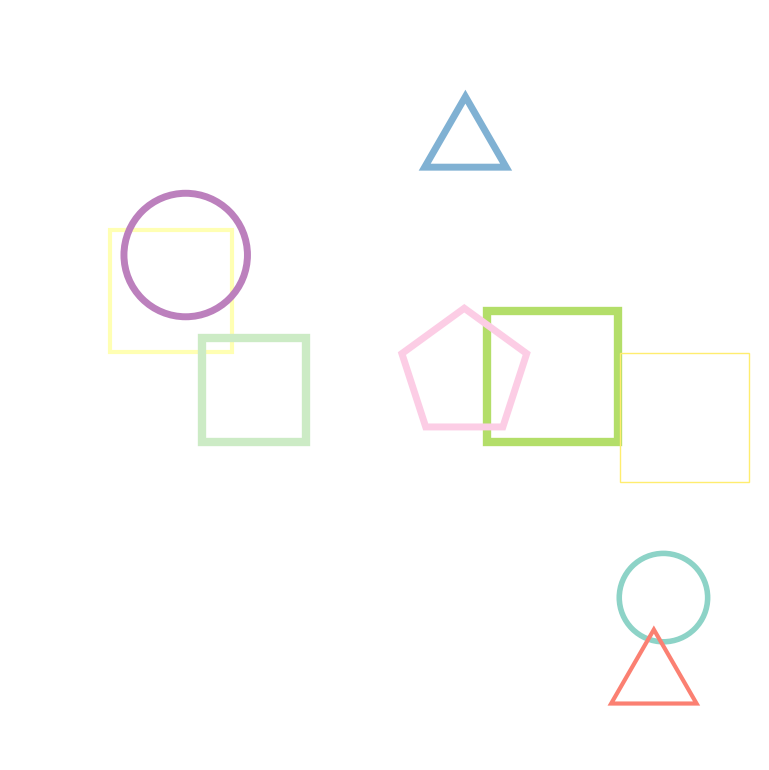[{"shape": "circle", "thickness": 2, "radius": 0.29, "center": [0.862, 0.224]}, {"shape": "square", "thickness": 1.5, "radius": 0.4, "center": [0.222, 0.622]}, {"shape": "triangle", "thickness": 1.5, "radius": 0.32, "center": [0.849, 0.118]}, {"shape": "triangle", "thickness": 2.5, "radius": 0.31, "center": [0.604, 0.813]}, {"shape": "square", "thickness": 3, "radius": 0.43, "center": [0.717, 0.511]}, {"shape": "pentagon", "thickness": 2.5, "radius": 0.43, "center": [0.603, 0.514]}, {"shape": "circle", "thickness": 2.5, "radius": 0.4, "center": [0.241, 0.669]}, {"shape": "square", "thickness": 3, "radius": 0.34, "center": [0.33, 0.493]}, {"shape": "square", "thickness": 0.5, "radius": 0.42, "center": [0.889, 0.458]}]